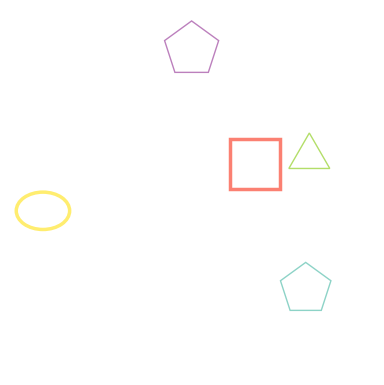[{"shape": "pentagon", "thickness": 1, "radius": 0.34, "center": [0.794, 0.25]}, {"shape": "square", "thickness": 2.5, "radius": 0.32, "center": [0.661, 0.574]}, {"shape": "triangle", "thickness": 1, "radius": 0.31, "center": [0.803, 0.593]}, {"shape": "pentagon", "thickness": 1, "radius": 0.37, "center": [0.498, 0.872]}, {"shape": "oval", "thickness": 2.5, "radius": 0.35, "center": [0.112, 0.452]}]